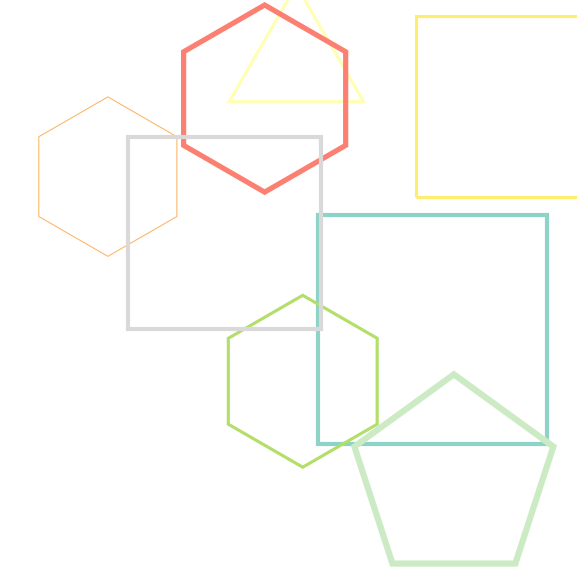[{"shape": "square", "thickness": 2, "radius": 0.99, "center": [0.75, 0.429]}, {"shape": "triangle", "thickness": 1.5, "radius": 0.67, "center": [0.513, 0.89]}, {"shape": "hexagon", "thickness": 2.5, "radius": 0.81, "center": [0.458, 0.828]}, {"shape": "hexagon", "thickness": 0.5, "radius": 0.69, "center": [0.187, 0.693]}, {"shape": "hexagon", "thickness": 1.5, "radius": 0.74, "center": [0.524, 0.339]}, {"shape": "square", "thickness": 2, "radius": 0.83, "center": [0.389, 0.596]}, {"shape": "pentagon", "thickness": 3, "radius": 0.91, "center": [0.786, 0.17]}, {"shape": "square", "thickness": 1.5, "radius": 0.78, "center": [0.877, 0.815]}]